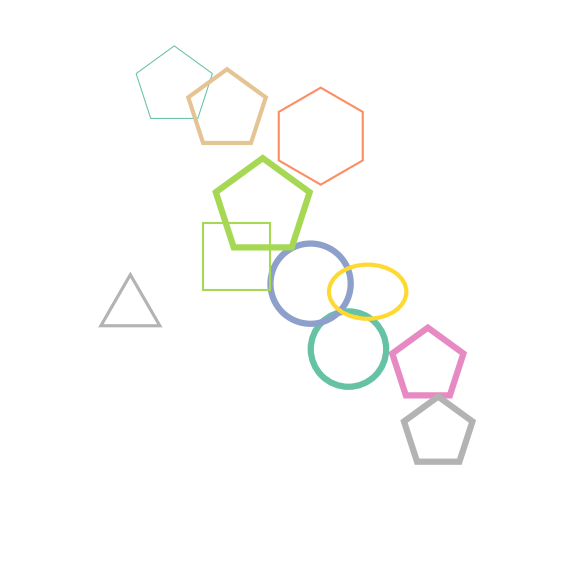[{"shape": "pentagon", "thickness": 0.5, "radius": 0.35, "center": [0.302, 0.85]}, {"shape": "circle", "thickness": 3, "radius": 0.33, "center": [0.603, 0.395]}, {"shape": "hexagon", "thickness": 1, "radius": 0.42, "center": [0.555, 0.763]}, {"shape": "circle", "thickness": 3, "radius": 0.35, "center": [0.538, 0.508]}, {"shape": "pentagon", "thickness": 3, "radius": 0.32, "center": [0.741, 0.367]}, {"shape": "square", "thickness": 1, "radius": 0.29, "center": [0.409, 0.556]}, {"shape": "pentagon", "thickness": 3, "radius": 0.43, "center": [0.455, 0.64]}, {"shape": "oval", "thickness": 2, "radius": 0.33, "center": [0.637, 0.494]}, {"shape": "pentagon", "thickness": 2, "radius": 0.35, "center": [0.393, 0.809]}, {"shape": "triangle", "thickness": 1.5, "radius": 0.29, "center": [0.226, 0.465]}, {"shape": "pentagon", "thickness": 3, "radius": 0.31, "center": [0.759, 0.25]}]